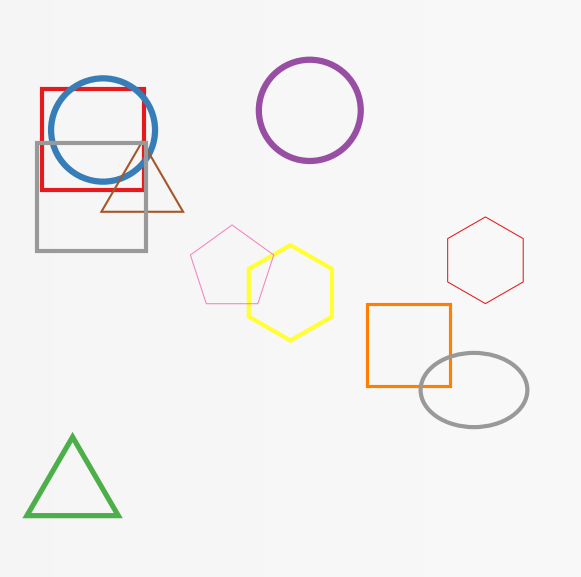[{"shape": "square", "thickness": 2, "radius": 0.44, "center": [0.16, 0.758]}, {"shape": "hexagon", "thickness": 0.5, "radius": 0.38, "center": [0.835, 0.548]}, {"shape": "circle", "thickness": 3, "radius": 0.45, "center": [0.177, 0.774]}, {"shape": "triangle", "thickness": 2.5, "radius": 0.45, "center": [0.125, 0.152]}, {"shape": "circle", "thickness": 3, "radius": 0.44, "center": [0.533, 0.808]}, {"shape": "square", "thickness": 1.5, "radius": 0.36, "center": [0.703, 0.402]}, {"shape": "hexagon", "thickness": 2, "radius": 0.41, "center": [0.5, 0.492]}, {"shape": "triangle", "thickness": 1, "radius": 0.41, "center": [0.245, 0.673]}, {"shape": "pentagon", "thickness": 0.5, "radius": 0.38, "center": [0.399, 0.534]}, {"shape": "square", "thickness": 2, "radius": 0.47, "center": [0.157, 0.658]}, {"shape": "oval", "thickness": 2, "radius": 0.46, "center": [0.815, 0.324]}]